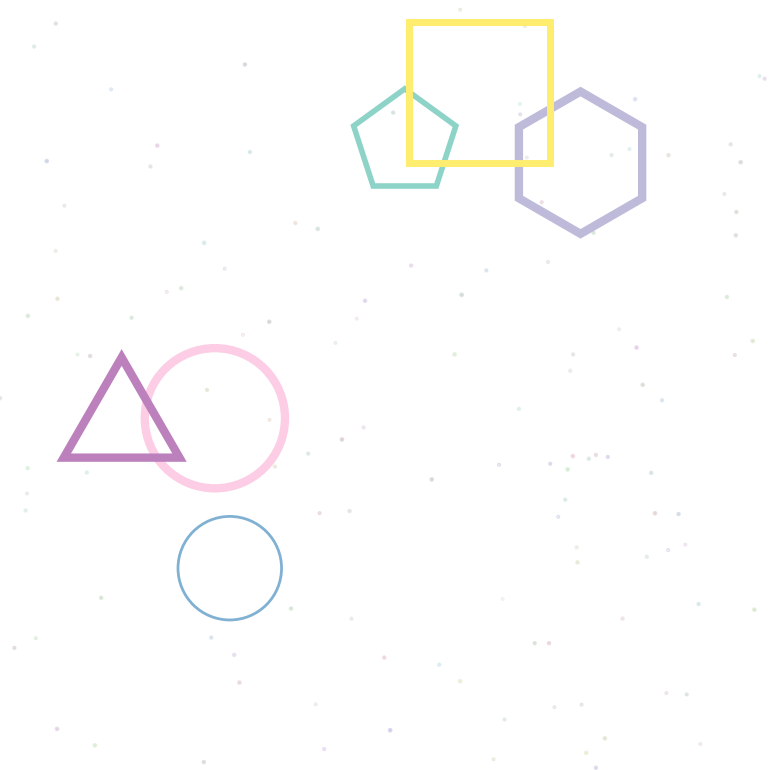[{"shape": "pentagon", "thickness": 2, "radius": 0.35, "center": [0.526, 0.815]}, {"shape": "hexagon", "thickness": 3, "radius": 0.46, "center": [0.754, 0.789]}, {"shape": "circle", "thickness": 1, "radius": 0.34, "center": [0.298, 0.262]}, {"shape": "circle", "thickness": 3, "radius": 0.46, "center": [0.279, 0.457]}, {"shape": "triangle", "thickness": 3, "radius": 0.43, "center": [0.158, 0.449]}, {"shape": "square", "thickness": 2.5, "radius": 0.46, "center": [0.623, 0.879]}]